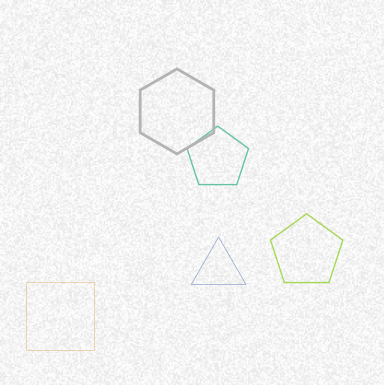[{"shape": "pentagon", "thickness": 1, "radius": 0.42, "center": [0.566, 0.588]}, {"shape": "triangle", "thickness": 0.5, "radius": 0.41, "center": [0.568, 0.302]}, {"shape": "pentagon", "thickness": 1, "radius": 0.49, "center": [0.797, 0.346]}, {"shape": "square", "thickness": 0.5, "radius": 0.44, "center": [0.156, 0.179]}, {"shape": "hexagon", "thickness": 2, "radius": 0.55, "center": [0.46, 0.711]}]